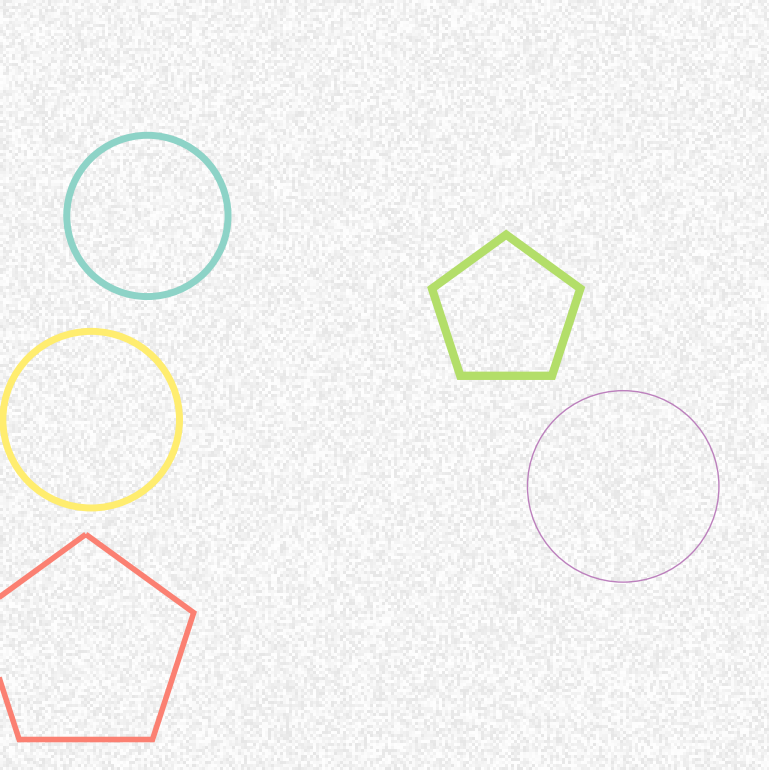[{"shape": "circle", "thickness": 2.5, "radius": 0.52, "center": [0.191, 0.72]}, {"shape": "pentagon", "thickness": 2, "radius": 0.74, "center": [0.111, 0.159]}, {"shape": "pentagon", "thickness": 3, "radius": 0.51, "center": [0.657, 0.594]}, {"shape": "circle", "thickness": 0.5, "radius": 0.62, "center": [0.809, 0.368]}, {"shape": "circle", "thickness": 2.5, "radius": 0.57, "center": [0.118, 0.455]}]